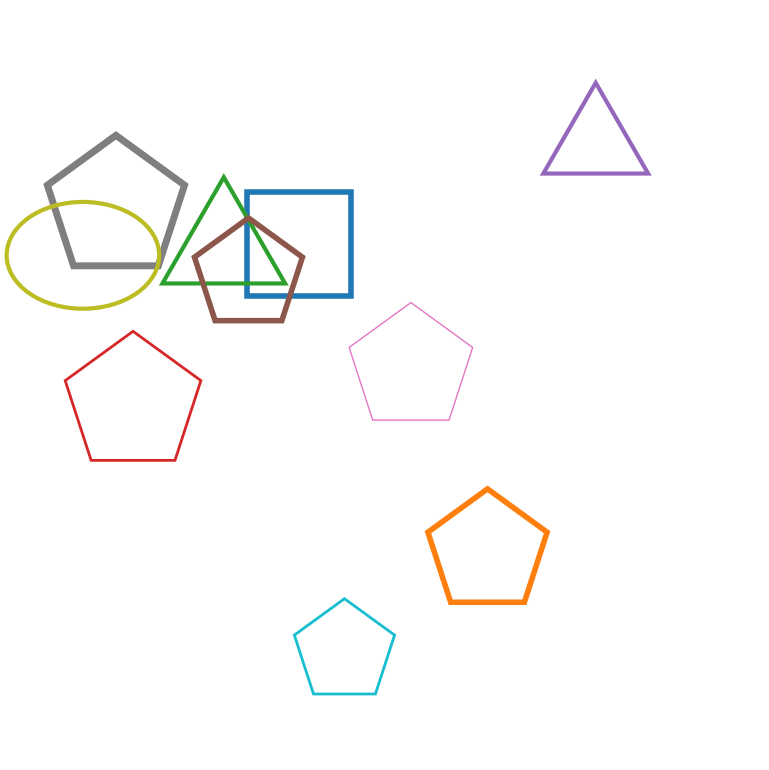[{"shape": "square", "thickness": 2, "radius": 0.34, "center": [0.389, 0.683]}, {"shape": "pentagon", "thickness": 2, "radius": 0.41, "center": [0.633, 0.284]}, {"shape": "triangle", "thickness": 1.5, "radius": 0.46, "center": [0.291, 0.678]}, {"shape": "pentagon", "thickness": 1, "radius": 0.46, "center": [0.173, 0.477]}, {"shape": "triangle", "thickness": 1.5, "radius": 0.39, "center": [0.774, 0.814]}, {"shape": "pentagon", "thickness": 2, "radius": 0.37, "center": [0.323, 0.643]}, {"shape": "pentagon", "thickness": 0.5, "radius": 0.42, "center": [0.534, 0.523]}, {"shape": "pentagon", "thickness": 2.5, "radius": 0.47, "center": [0.151, 0.731]}, {"shape": "oval", "thickness": 1.5, "radius": 0.5, "center": [0.108, 0.668]}, {"shape": "pentagon", "thickness": 1, "radius": 0.34, "center": [0.447, 0.154]}]